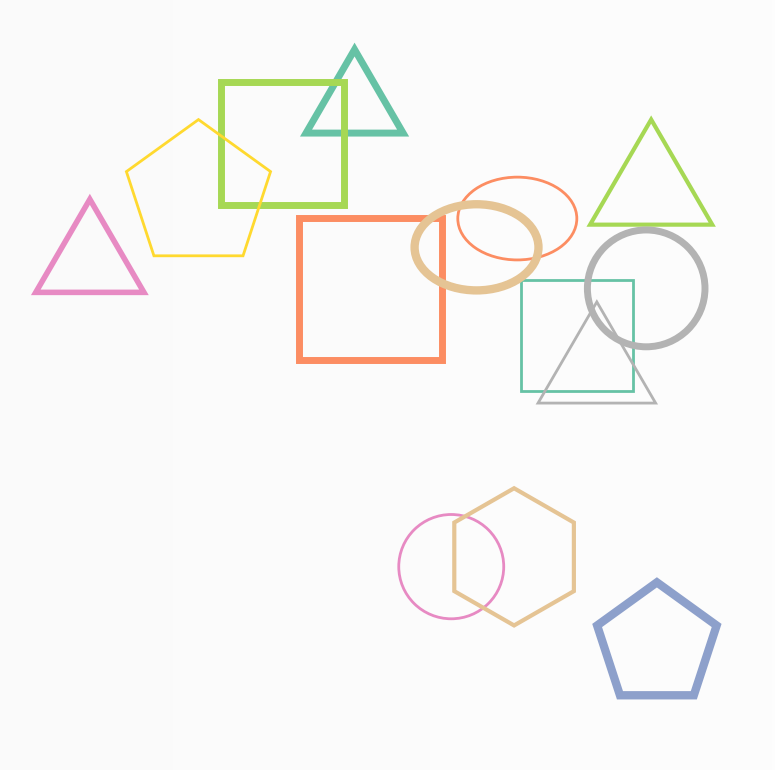[{"shape": "square", "thickness": 1, "radius": 0.36, "center": [0.744, 0.564]}, {"shape": "triangle", "thickness": 2.5, "radius": 0.36, "center": [0.458, 0.863]}, {"shape": "square", "thickness": 2.5, "radius": 0.46, "center": [0.478, 0.625]}, {"shape": "oval", "thickness": 1, "radius": 0.38, "center": [0.667, 0.716]}, {"shape": "pentagon", "thickness": 3, "radius": 0.41, "center": [0.848, 0.163]}, {"shape": "triangle", "thickness": 2, "radius": 0.4, "center": [0.116, 0.661]}, {"shape": "circle", "thickness": 1, "radius": 0.34, "center": [0.582, 0.264]}, {"shape": "square", "thickness": 2.5, "radius": 0.4, "center": [0.365, 0.814]}, {"shape": "triangle", "thickness": 1.5, "radius": 0.46, "center": [0.84, 0.754]}, {"shape": "pentagon", "thickness": 1, "radius": 0.49, "center": [0.256, 0.747]}, {"shape": "oval", "thickness": 3, "radius": 0.4, "center": [0.615, 0.679]}, {"shape": "hexagon", "thickness": 1.5, "radius": 0.45, "center": [0.663, 0.277]}, {"shape": "triangle", "thickness": 1, "radius": 0.44, "center": [0.77, 0.52]}, {"shape": "circle", "thickness": 2.5, "radius": 0.38, "center": [0.834, 0.625]}]